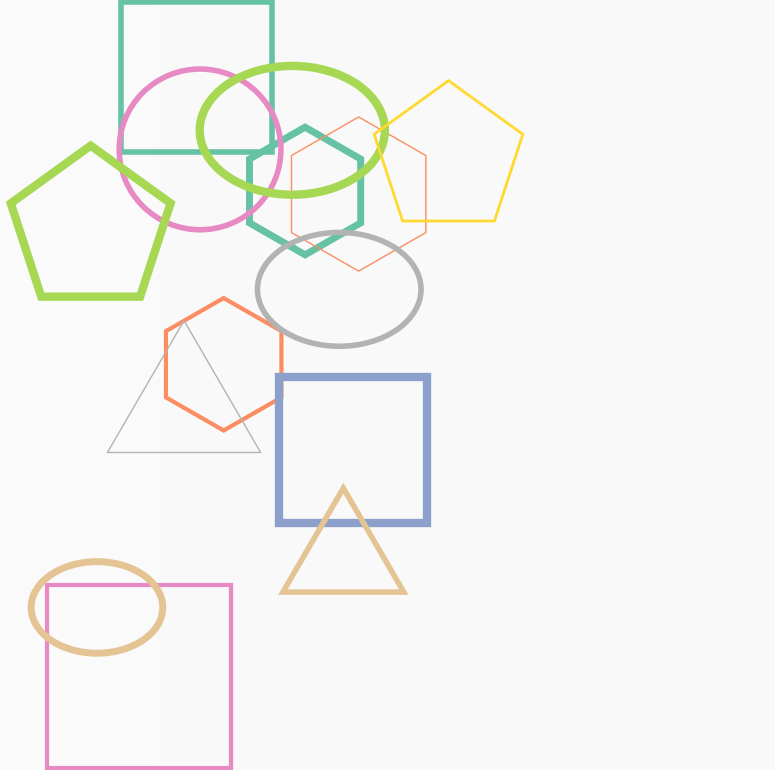[{"shape": "square", "thickness": 2, "radius": 0.49, "center": [0.253, 0.9]}, {"shape": "hexagon", "thickness": 2.5, "radius": 0.41, "center": [0.394, 0.752]}, {"shape": "hexagon", "thickness": 1.5, "radius": 0.43, "center": [0.289, 0.527]}, {"shape": "hexagon", "thickness": 0.5, "radius": 0.5, "center": [0.463, 0.748]}, {"shape": "square", "thickness": 3, "radius": 0.47, "center": [0.455, 0.416]}, {"shape": "circle", "thickness": 2, "radius": 0.52, "center": [0.258, 0.806]}, {"shape": "square", "thickness": 1.5, "radius": 0.59, "center": [0.179, 0.122]}, {"shape": "oval", "thickness": 3, "radius": 0.6, "center": [0.377, 0.831]}, {"shape": "pentagon", "thickness": 3, "radius": 0.54, "center": [0.117, 0.702]}, {"shape": "pentagon", "thickness": 1, "radius": 0.5, "center": [0.579, 0.794]}, {"shape": "triangle", "thickness": 2, "radius": 0.45, "center": [0.443, 0.276]}, {"shape": "oval", "thickness": 2.5, "radius": 0.42, "center": [0.125, 0.211]}, {"shape": "triangle", "thickness": 0.5, "radius": 0.57, "center": [0.237, 0.469]}, {"shape": "oval", "thickness": 2, "radius": 0.53, "center": [0.438, 0.624]}]